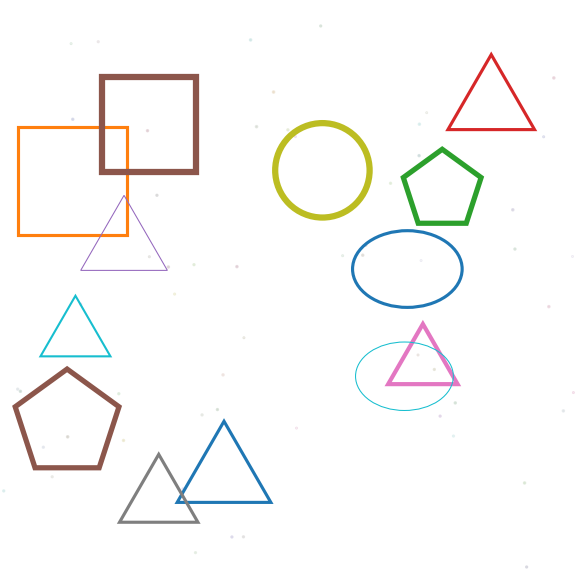[{"shape": "triangle", "thickness": 1.5, "radius": 0.47, "center": [0.388, 0.176]}, {"shape": "oval", "thickness": 1.5, "radius": 0.47, "center": [0.705, 0.533]}, {"shape": "square", "thickness": 1.5, "radius": 0.47, "center": [0.125, 0.686]}, {"shape": "pentagon", "thickness": 2.5, "radius": 0.35, "center": [0.766, 0.67]}, {"shape": "triangle", "thickness": 1.5, "radius": 0.43, "center": [0.851, 0.818]}, {"shape": "triangle", "thickness": 0.5, "radius": 0.43, "center": [0.215, 0.574]}, {"shape": "square", "thickness": 3, "radius": 0.41, "center": [0.258, 0.784]}, {"shape": "pentagon", "thickness": 2.5, "radius": 0.47, "center": [0.116, 0.266]}, {"shape": "triangle", "thickness": 2, "radius": 0.35, "center": [0.732, 0.369]}, {"shape": "triangle", "thickness": 1.5, "radius": 0.39, "center": [0.275, 0.134]}, {"shape": "circle", "thickness": 3, "radius": 0.41, "center": [0.558, 0.704]}, {"shape": "triangle", "thickness": 1, "radius": 0.35, "center": [0.131, 0.417]}, {"shape": "oval", "thickness": 0.5, "radius": 0.42, "center": [0.7, 0.348]}]